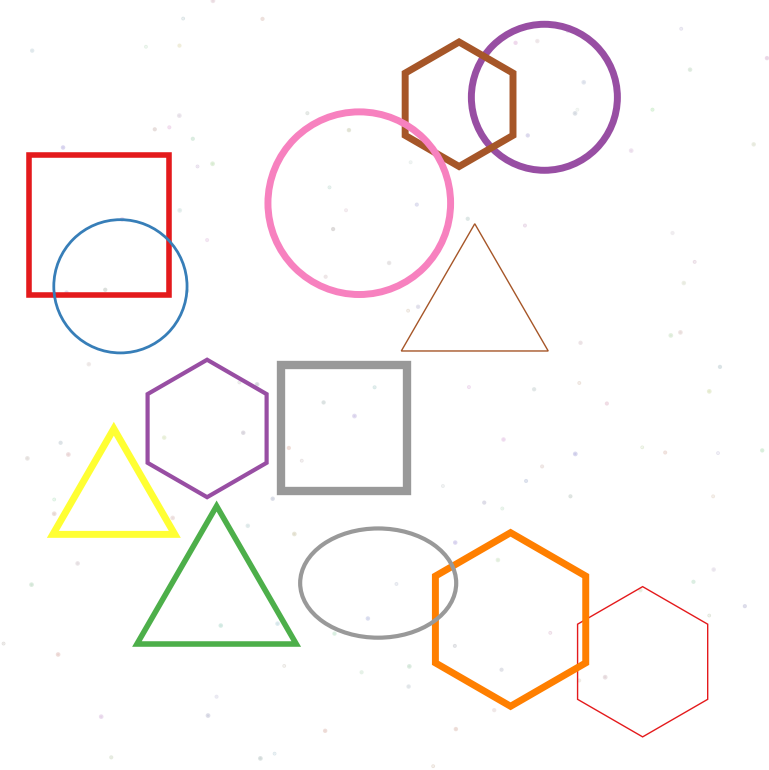[{"shape": "hexagon", "thickness": 0.5, "radius": 0.49, "center": [0.835, 0.141]}, {"shape": "square", "thickness": 2, "radius": 0.46, "center": [0.128, 0.708]}, {"shape": "circle", "thickness": 1, "radius": 0.43, "center": [0.156, 0.628]}, {"shape": "triangle", "thickness": 2, "radius": 0.6, "center": [0.281, 0.223]}, {"shape": "circle", "thickness": 2.5, "radius": 0.47, "center": [0.707, 0.874]}, {"shape": "hexagon", "thickness": 1.5, "radius": 0.45, "center": [0.269, 0.444]}, {"shape": "hexagon", "thickness": 2.5, "radius": 0.56, "center": [0.663, 0.195]}, {"shape": "triangle", "thickness": 2.5, "radius": 0.46, "center": [0.148, 0.352]}, {"shape": "hexagon", "thickness": 2.5, "radius": 0.4, "center": [0.596, 0.865]}, {"shape": "triangle", "thickness": 0.5, "radius": 0.55, "center": [0.617, 0.599]}, {"shape": "circle", "thickness": 2.5, "radius": 0.59, "center": [0.467, 0.736]}, {"shape": "square", "thickness": 3, "radius": 0.41, "center": [0.446, 0.444]}, {"shape": "oval", "thickness": 1.5, "radius": 0.51, "center": [0.491, 0.243]}]